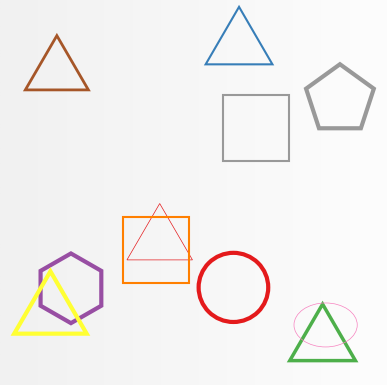[{"shape": "triangle", "thickness": 0.5, "radius": 0.49, "center": [0.412, 0.374]}, {"shape": "circle", "thickness": 3, "radius": 0.45, "center": [0.602, 0.253]}, {"shape": "triangle", "thickness": 1.5, "radius": 0.5, "center": [0.617, 0.883]}, {"shape": "triangle", "thickness": 2.5, "radius": 0.49, "center": [0.833, 0.112]}, {"shape": "hexagon", "thickness": 3, "radius": 0.45, "center": [0.183, 0.251]}, {"shape": "square", "thickness": 1.5, "radius": 0.43, "center": [0.402, 0.35]}, {"shape": "triangle", "thickness": 3, "radius": 0.54, "center": [0.13, 0.187]}, {"shape": "triangle", "thickness": 2, "radius": 0.47, "center": [0.147, 0.813]}, {"shape": "oval", "thickness": 0.5, "radius": 0.41, "center": [0.84, 0.156]}, {"shape": "pentagon", "thickness": 3, "radius": 0.46, "center": [0.877, 0.741]}, {"shape": "square", "thickness": 1.5, "radius": 0.42, "center": [0.661, 0.668]}]